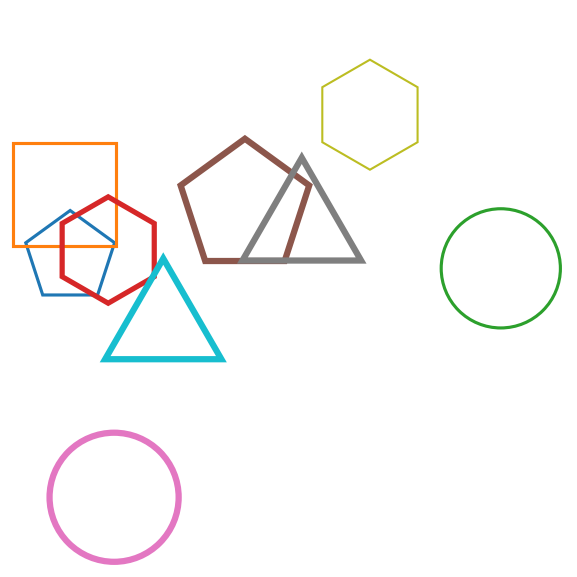[{"shape": "pentagon", "thickness": 1.5, "radius": 0.4, "center": [0.121, 0.554]}, {"shape": "square", "thickness": 1.5, "radius": 0.45, "center": [0.112, 0.661]}, {"shape": "circle", "thickness": 1.5, "radius": 0.52, "center": [0.867, 0.534]}, {"shape": "hexagon", "thickness": 2.5, "radius": 0.46, "center": [0.187, 0.566]}, {"shape": "pentagon", "thickness": 3, "radius": 0.59, "center": [0.424, 0.642]}, {"shape": "circle", "thickness": 3, "radius": 0.56, "center": [0.198, 0.138]}, {"shape": "triangle", "thickness": 3, "radius": 0.59, "center": [0.523, 0.607]}, {"shape": "hexagon", "thickness": 1, "radius": 0.48, "center": [0.641, 0.801]}, {"shape": "triangle", "thickness": 3, "radius": 0.58, "center": [0.283, 0.435]}]